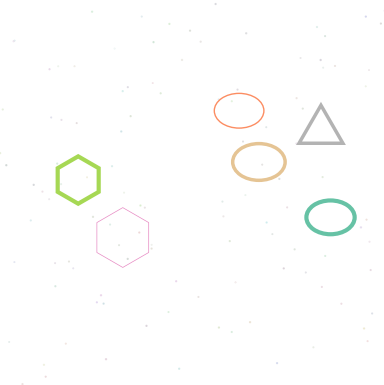[{"shape": "oval", "thickness": 3, "radius": 0.31, "center": [0.859, 0.435]}, {"shape": "oval", "thickness": 1, "radius": 0.32, "center": [0.621, 0.712]}, {"shape": "hexagon", "thickness": 0.5, "radius": 0.39, "center": [0.319, 0.383]}, {"shape": "hexagon", "thickness": 3, "radius": 0.31, "center": [0.203, 0.532]}, {"shape": "oval", "thickness": 2.5, "radius": 0.34, "center": [0.672, 0.579]}, {"shape": "triangle", "thickness": 2.5, "radius": 0.33, "center": [0.834, 0.661]}]